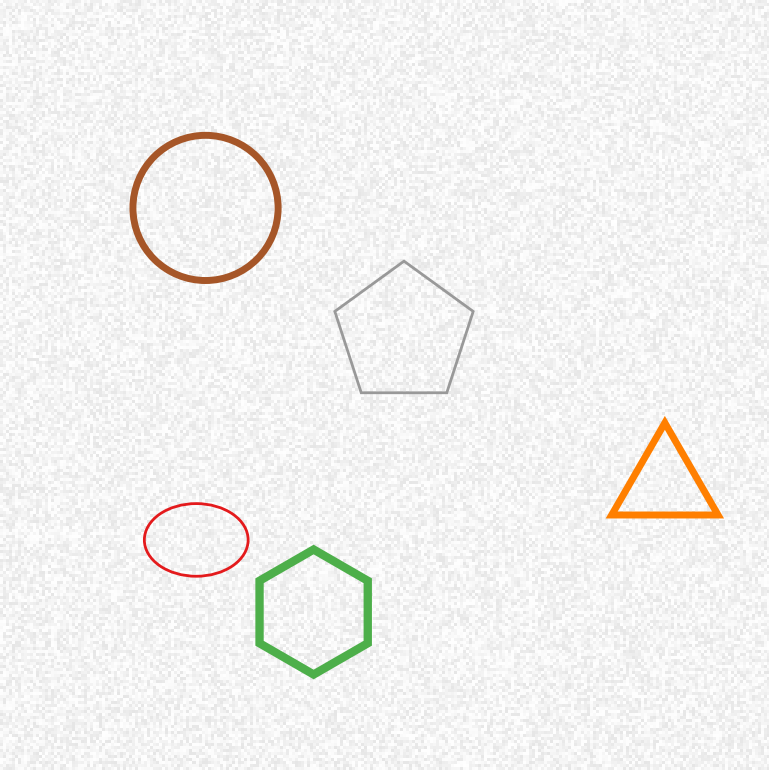[{"shape": "oval", "thickness": 1, "radius": 0.34, "center": [0.255, 0.299]}, {"shape": "hexagon", "thickness": 3, "radius": 0.41, "center": [0.407, 0.205]}, {"shape": "triangle", "thickness": 2.5, "radius": 0.4, "center": [0.863, 0.371]}, {"shape": "circle", "thickness": 2.5, "radius": 0.47, "center": [0.267, 0.73]}, {"shape": "pentagon", "thickness": 1, "radius": 0.47, "center": [0.525, 0.566]}]